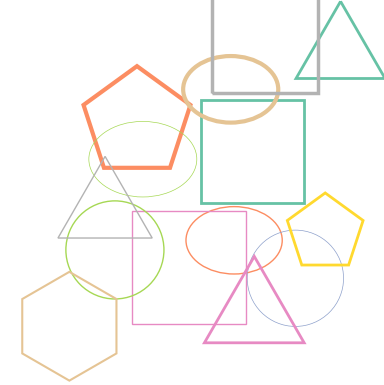[{"shape": "triangle", "thickness": 2, "radius": 0.67, "center": [0.885, 0.863]}, {"shape": "square", "thickness": 2, "radius": 0.67, "center": [0.655, 0.607]}, {"shape": "oval", "thickness": 1, "radius": 0.63, "center": [0.608, 0.376]}, {"shape": "pentagon", "thickness": 3, "radius": 0.73, "center": [0.356, 0.682]}, {"shape": "circle", "thickness": 0.5, "radius": 0.63, "center": [0.767, 0.277]}, {"shape": "square", "thickness": 1, "radius": 0.74, "center": [0.491, 0.305]}, {"shape": "triangle", "thickness": 2, "radius": 0.75, "center": [0.66, 0.184]}, {"shape": "oval", "thickness": 0.5, "radius": 0.7, "center": [0.371, 0.587]}, {"shape": "circle", "thickness": 1, "radius": 0.64, "center": [0.298, 0.351]}, {"shape": "pentagon", "thickness": 2, "radius": 0.52, "center": [0.845, 0.395]}, {"shape": "hexagon", "thickness": 1.5, "radius": 0.71, "center": [0.18, 0.153]}, {"shape": "oval", "thickness": 3, "radius": 0.62, "center": [0.599, 0.768]}, {"shape": "square", "thickness": 2.5, "radius": 0.69, "center": [0.688, 0.897]}, {"shape": "triangle", "thickness": 1, "radius": 0.71, "center": [0.273, 0.452]}]